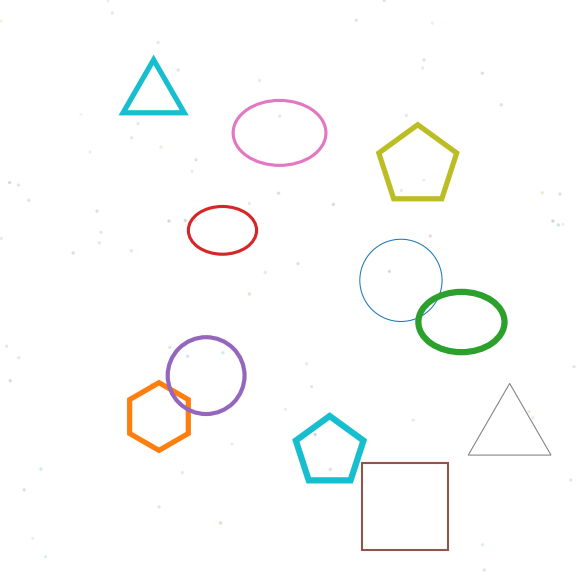[{"shape": "circle", "thickness": 0.5, "radius": 0.36, "center": [0.694, 0.514]}, {"shape": "hexagon", "thickness": 2.5, "radius": 0.29, "center": [0.275, 0.278]}, {"shape": "oval", "thickness": 3, "radius": 0.37, "center": [0.799, 0.442]}, {"shape": "oval", "thickness": 1.5, "radius": 0.3, "center": [0.385, 0.6]}, {"shape": "circle", "thickness": 2, "radius": 0.33, "center": [0.357, 0.349]}, {"shape": "square", "thickness": 1, "radius": 0.37, "center": [0.702, 0.122]}, {"shape": "oval", "thickness": 1.5, "radius": 0.4, "center": [0.484, 0.769]}, {"shape": "triangle", "thickness": 0.5, "radius": 0.41, "center": [0.882, 0.252]}, {"shape": "pentagon", "thickness": 2.5, "radius": 0.35, "center": [0.723, 0.712]}, {"shape": "pentagon", "thickness": 3, "radius": 0.31, "center": [0.571, 0.217]}, {"shape": "triangle", "thickness": 2.5, "radius": 0.31, "center": [0.266, 0.834]}]